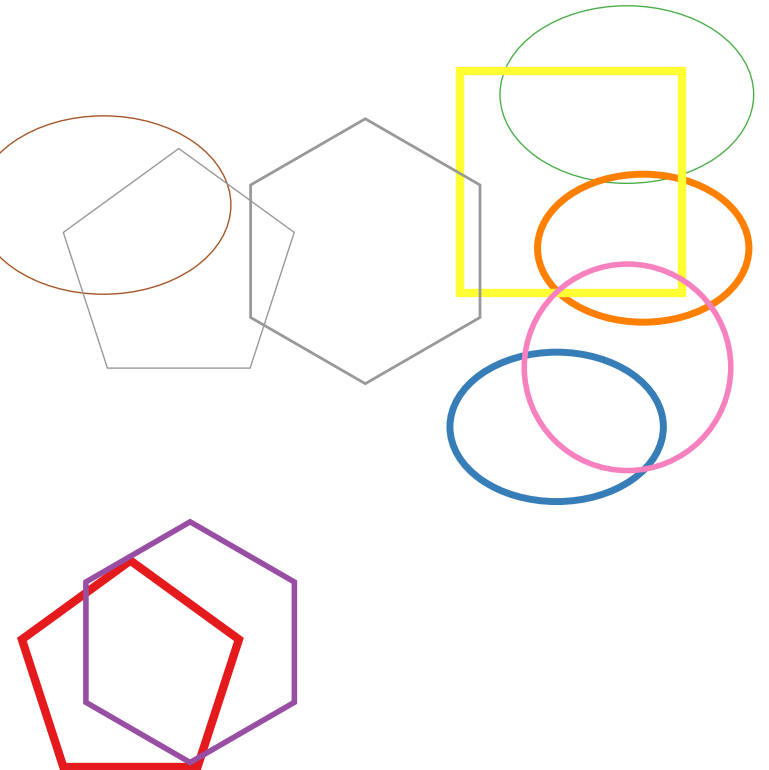[{"shape": "pentagon", "thickness": 3, "radius": 0.74, "center": [0.169, 0.124]}, {"shape": "oval", "thickness": 2.5, "radius": 0.69, "center": [0.723, 0.446]}, {"shape": "oval", "thickness": 0.5, "radius": 0.82, "center": [0.814, 0.877]}, {"shape": "hexagon", "thickness": 2, "radius": 0.78, "center": [0.247, 0.166]}, {"shape": "oval", "thickness": 2.5, "radius": 0.69, "center": [0.835, 0.678]}, {"shape": "square", "thickness": 3, "radius": 0.72, "center": [0.742, 0.763]}, {"shape": "oval", "thickness": 0.5, "radius": 0.83, "center": [0.134, 0.734]}, {"shape": "circle", "thickness": 2, "radius": 0.67, "center": [0.815, 0.523]}, {"shape": "pentagon", "thickness": 0.5, "radius": 0.79, "center": [0.232, 0.649]}, {"shape": "hexagon", "thickness": 1, "radius": 0.86, "center": [0.474, 0.674]}]